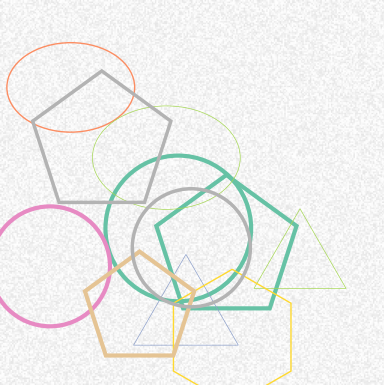[{"shape": "pentagon", "thickness": 3, "radius": 0.96, "center": [0.588, 0.354]}, {"shape": "circle", "thickness": 3, "radius": 0.95, "center": [0.463, 0.407]}, {"shape": "oval", "thickness": 1, "radius": 0.83, "center": [0.184, 0.773]}, {"shape": "triangle", "thickness": 0.5, "radius": 0.79, "center": [0.483, 0.182]}, {"shape": "circle", "thickness": 3, "radius": 0.78, "center": [0.13, 0.308]}, {"shape": "triangle", "thickness": 0.5, "radius": 0.69, "center": [0.779, 0.32]}, {"shape": "oval", "thickness": 0.5, "radius": 0.96, "center": [0.432, 0.591]}, {"shape": "hexagon", "thickness": 1, "radius": 0.88, "center": [0.603, 0.124]}, {"shape": "pentagon", "thickness": 3, "radius": 0.75, "center": [0.363, 0.197]}, {"shape": "circle", "thickness": 2.5, "radius": 0.77, "center": [0.497, 0.356]}, {"shape": "pentagon", "thickness": 2.5, "radius": 0.94, "center": [0.264, 0.627]}]